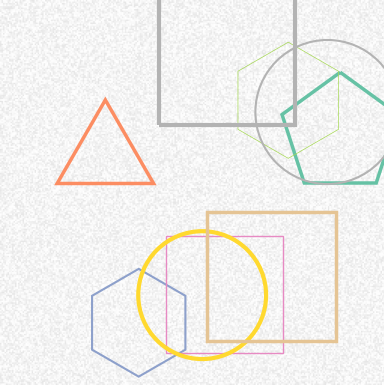[{"shape": "pentagon", "thickness": 2.5, "radius": 0.79, "center": [0.884, 0.653]}, {"shape": "triangle", "thickness": 2.5, "radius": 0.72, "center": [0.274, 0.596]}, {"shape": "hexagon", "thickness": 1.5, "radius": 0.7, "center": [0.36, 0.162]}, {"shape": "square", "thickness": 1, "radius": 0.76, "center": [0.584, 0.235]}, {"shape": "hexagon", "thickness": 0.5, "radius": 0.75, "center": [0.749, 0.74]}, {"shape": "circle", "thickness": 3, "radius": 0.83, "center": [0.525, 0.233]}, {"shape": "square", "thickness": 2.5, "radius": 0.84, "center": [0.705, 0.282]}, {"shape": "square", "thickness": 3, "radius": 0.88, "center": [0.59, 0.85]}, {"shape": "circle", "thickness": 1.5, "radius": 0.94, "center": [0.85, 0.709]}]